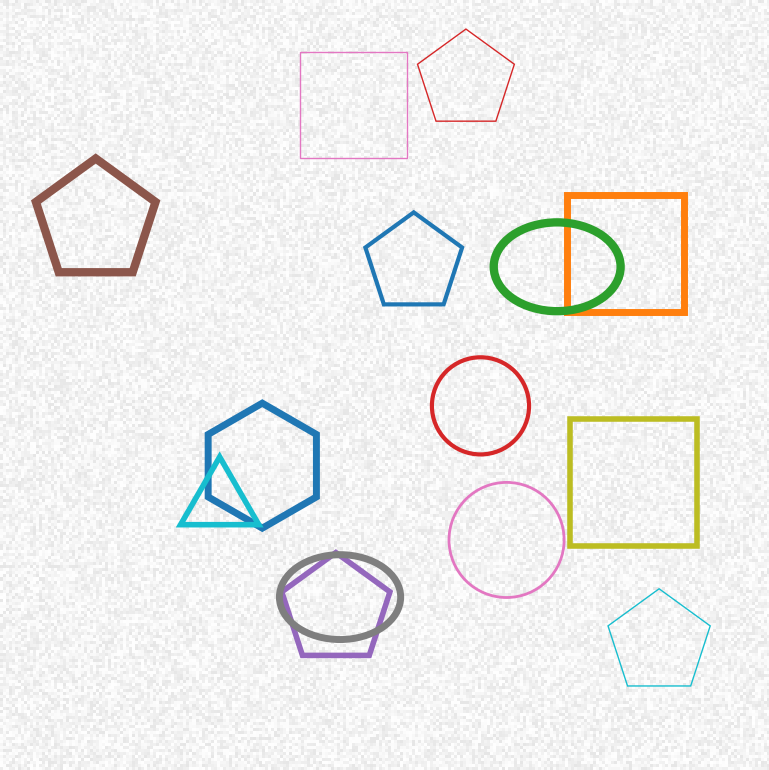[{"shape": "pentagon", "thickness": 1.5, "radius": 0.33, "center": [0.537, 0.658]}, {"shape": "hexagon", "thickness": 2.5, "radius": 0.41, "center": [0.341, 0.395]}, {"shape": "square", "thickness": 2.5, "radius": 0.38, "center": [0.813, 0.671]}, {"shape": "oval", "thickness": 3, "radius": 0.41, "center": [0.724, 0.654]}, {"shape": "pentagon", "thickness": 0.5, "radius": 0.33, "center": [0.605, 0.896]}, {"shape": "circle", "thickness": 1.5, "radius": 0.32, "center": [0.624, 0.473]}, {"shape": "pentagon", "thickness": 2, "radius": 0.37, "center": [0.436, 0.209]}, {"shape": "pentagon", "thickness": 3, "radius": 0.41, "center": [0.124, 0.713]}, {"shape": "square", "thickness": 0.5, "radius": 0.34, "center": [0.459, 0.864]}, {"shape": "circle", "thickness": 1, "radius": 0.37, "center": [0.658, 0.299]}, {"shape": "oval", "thickness": 2.5, "radius": 0.39, "center": [0.442, 0.225]}, {"shape": "square", "thickness": 2, "radius": 0.41, "center": [0.822, 0.373]}, {"shape": "triangle", "thickness": 2, "radius": 0.29, "center": [0.285, 0.348]}, {"shape": "pentagon", "thickness": 0.5, "radius": 0.35, "center": [0.856, 0.166]}]